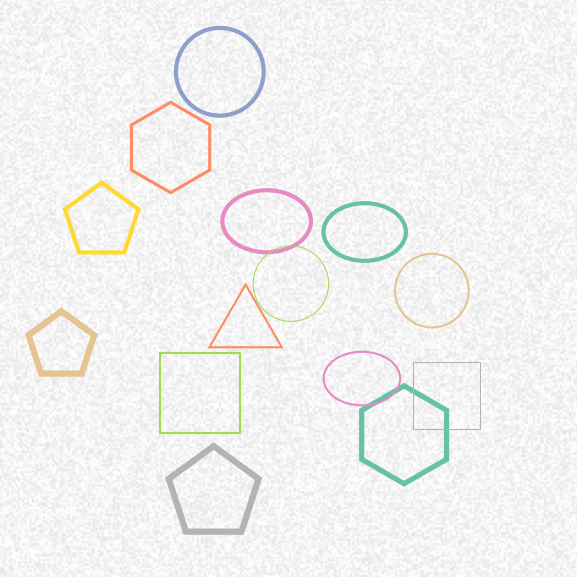[{"shape": "hexagon", "thickness": 2.5, "radius": 0.42, "center": [0.7, 0.246]}, {"shape": "oval", "thickness": 2, "radius": 0.36, "center": [0.631, 0.597]}, {"shape": "hexagon", "thickness": 1.5, "radius": 0.39, "center": [0.295, 0.744]}, {"shape": "triangle", "thickness": 1, "radius": 0.36, "center": [0.425, 0.434]}, {"shape": "circle", "thickness": 2, "radius": 0.38, "center": [0.381, 0.875]}, {"shape": "oval", "thickness": 1, "radius": 0.33, "center": [0.627, 0.344]}, {"shape": "oval", "thickness": 2, "radius": 0.38, "center": [0.462, 0.616]}, {"shape": "square", "thickness": 1, "radius": 0.35, "center": [0.347, 0.319]}, {"shape": "circle", "thickness": 0.5, "radius": 0.33, "center": [0.504, 0.508]}, {"shape": "pentagon", "thickness": 2, "radius": 0.33, "center": [0.176, 0.616]}, {"shape": "pentagon", "thickness": 3, "radius": 0.3, "center": [0.106, 0.4]}, {"shape": "circle", "thickness": 1, "radius": 0.32, "center": [0.748, 0.496]}, {"shape": "pentagon", "thickness": 3, "radius": 0.41, "center": [0.37, 0.145]}, {"shape": "square", "thickness": 0.5, "radius": 0.29, "center": [0.773, 0.314]}]